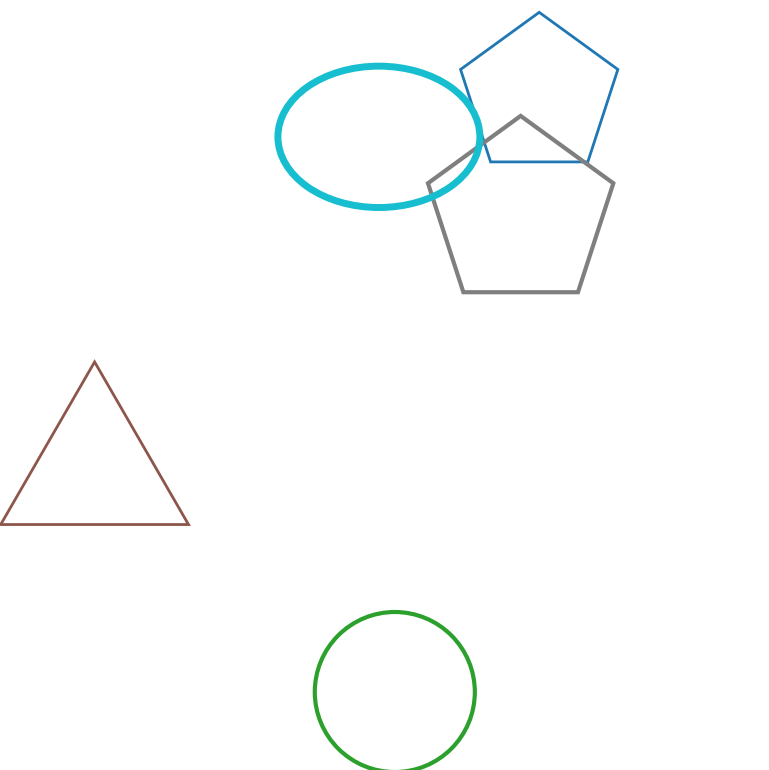[{"shape": "pentagon", "thickness": 1, "radius": 0.54, "center": [0.7, 0.877]}, {"shape": "circle", "thickness": 1.5, "radius": 0.52, "center": [0.513, 0.101]}, {"shape": "triangle", "thickness": 1, "radius": 0.7, "center": [0.123, 0.389]}, {"shape": "pentagon", "thickness": 1.5, "radius": 0.63, "center": [0.676, 0.723]}, {"shape": "oval", "thickness": 2.5, "radius": 0.66, "center": [0.492, 0.822]}]